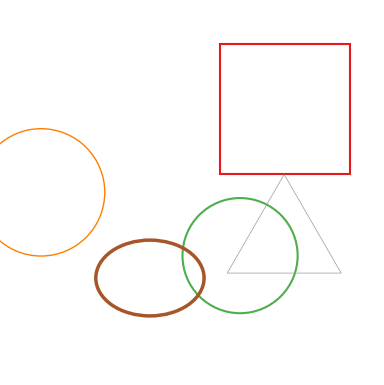[{"shape": "square", "thickness": 1.5, "radius": 0.84, "center": [0.74, 0.717]}, {"shape": "circle", "thickness": 1.5, "radius": 0.75, "center": [0.624, 0.336]}, {"shape": "circle", "thickness": 1, "radius": 0.83, "center": [0.107, 0.5]}, {"shape": "oval", "thickness": 2.5, "radius": 0.7, "center": [0.389, 0.278]}, {"shape": "triangle", "thickness": 0.5, "radius": 0.85, "center": [0.738, 0.376]}]